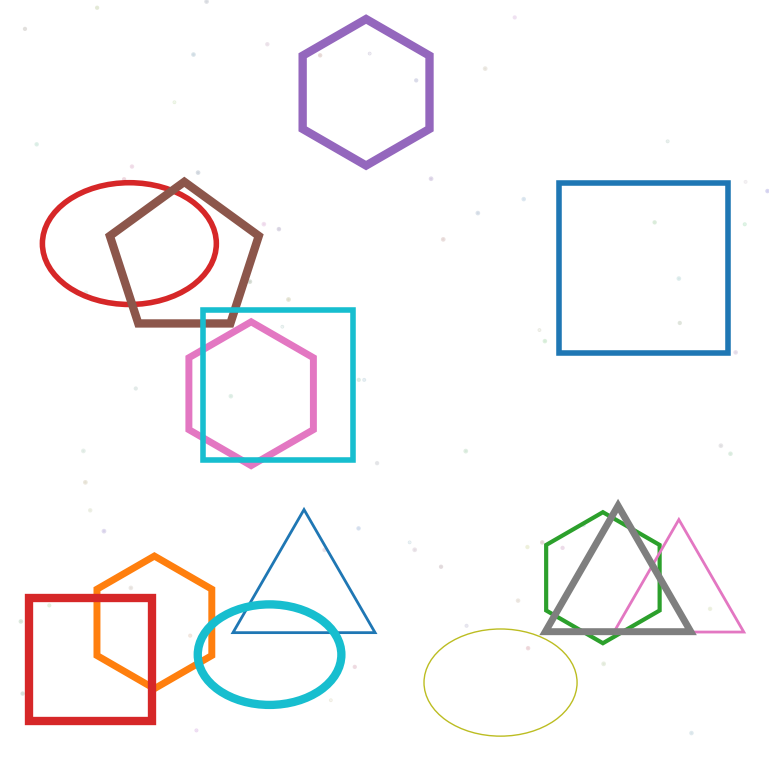[{"shape": "square", "thickness": 2, "radius": 0.55, "center": [0.835, 0.652]}, {"shape": "triangle", "thickness": 1, "radius": 0.53, "center": [0.395, 0.232]}, {"shape": "hexagon", "thickness": 2.5, "radius": 0.43, "center": [0.201, 0.192]}, {"shape": "hexagon", "thickness": 1.5, "radius": 0.43, "center": [0.783, 0.25]}, {"shape": "oval", "thickness": 2, "radius": 0.56, "center": [0.168, 0.684]}, {"shape": "square", "thickness": 3, "radius": 0.4, "center": [0.118, 0.144]}, {"shape": "hexagon", "thickness": 3, "radius": 0.48, "center": [0.475, 0.88]}, {"shape": "pentagon", "thickness": 3, "radius": 0.51, "center": [0.239, 0.662]}, {"shape": "hexagon", "thickness": 2.5, "radius": 0.47, "center": [0.326, 0.489]}, {"shape": "triangle", "thickness": 1, "radius": 0.49, "center": [0.882, 0.228]}, {"shape": "triangle", "thickness": 2.5, "radius": 0.55, "center": [0.803, 0.234]}, {"shape": "oval", "thickness": 0.5, "radius": 0.5, "center": [0.65, 0.114]}, {"shape": "square", "thickness": 2, "radius": 0.49, "center": [0.361, 0.5]}, {"shape": "oval", "thickness": 3, "radius": 0.47, "center": [0.35, 0.15]}]